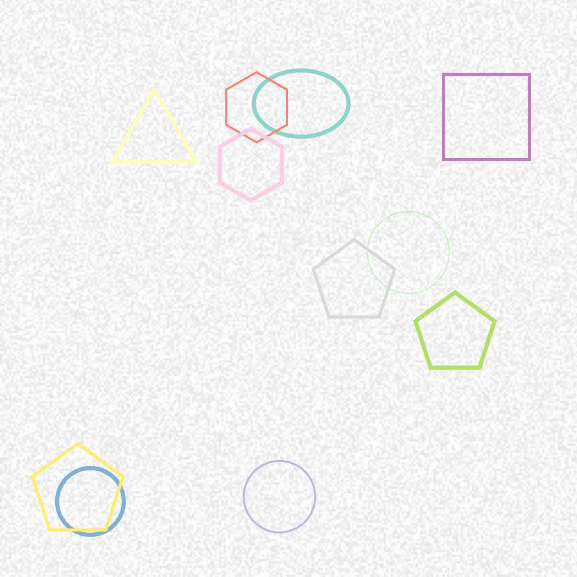[{"shape": "oval", "thickness": 2, "radius": 0.41, "center": [0.522, 0.82]}, {"shape": "triangle", "thickness": 1.5, "radius": 0.42, "center": [0.267, 0.761]}, {"shape": "circle", "thickness": 1, "radius": 0.31, "center": [0.484, 0.139]}, {"shape": "hexagon", "thickness": 1, "radius": 0.3, "center": [0.444, 0.813]}, {"shape": "circle", "thickness": 2, "radius": 0.29, "center": [0.157, 0.131]}, {"shape": "pentagon", "thickness": 2, "radius": 0.36, "center": [0.788, 0.421]}, {"shape": "hexagon", "thickness": 2, "radius": 0.31, "center": [0.434, 0.714]}, {"shape": "pentagon", "thickness": 1.5, "radius": 0.37, "center": [0.613, 0.51]}, {"shape": "square", "thickness": 1.5, "radius": 0.37, "center": [0.842, 0.798]}, {"shape": "circle", "thickness": 0.5, "radius": 0.35, "center": [0.707, 0.562]}, {"shape": "pentagon", "thickness": 1.5, "radius": 0.41, "center": [0.135, 0.148]}]